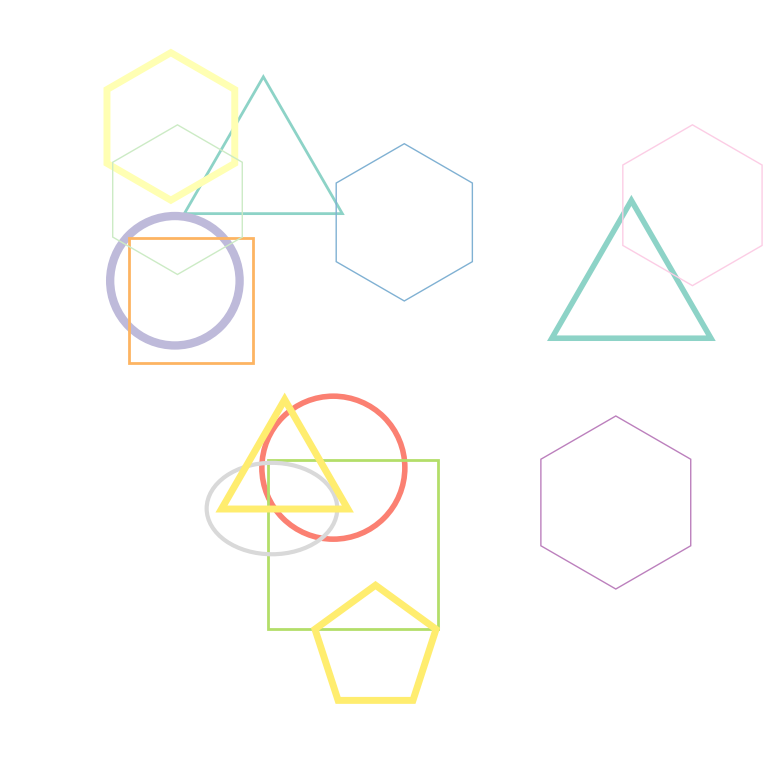[{"shape": "triangle", "thickness": 1, "radius": 0.59, "center": [0.342, 0.782]}, {"shape": "triangle", "thickness": 2, "radius": 0.6, "center": [0.82, 0.62]}, {"shape": "hexagon", "thickness": 2.5, "radius": 0.48, "center": [0.222, 0.836]}, {"shape": "circle", "thickness": 3, "radius": 0.42, "center": [0.227, 0.635]}, {"shape": "circle", "thickness": 2, "radius": 0.46, "center": [0.433, 0.393]}, {"shape": "hexagon", "thickness": 0.5, "radius": 0.51, "center": [0.525, 0.711]}, {"shape": "square", "thickness": 1, "radius": 0.4, "center": [0.248, 0.61]}, {"shape": "square", "thickness": 1, "radius": 0.55, "center": [0.459, 0.293]}, {"shape": "hexagon", "thickness": 0.5, "radius": 0.52, "center": [0.899, 0.733]}, {"shape": "oval", "thickness": 1.5, "radius": 0.42, "center": [0.353, 0.34]}, {"shape": "hexagon", "thickness": 0.5, "radius": 0.56, "center": [0.8, 0.347]}, {"shape": "hexagon", "thickness": 0.5, "radius": 0.49, "center": [0.231, 0.741]}, {"shape": "pentagon", "thickness": 2.5, "radius": 0.41, "center": [0.488, 0.157]}, {"shape": "triangle", "thickness": 2.5, "radius": 0.47, "center": [0.37, 0.386]}]